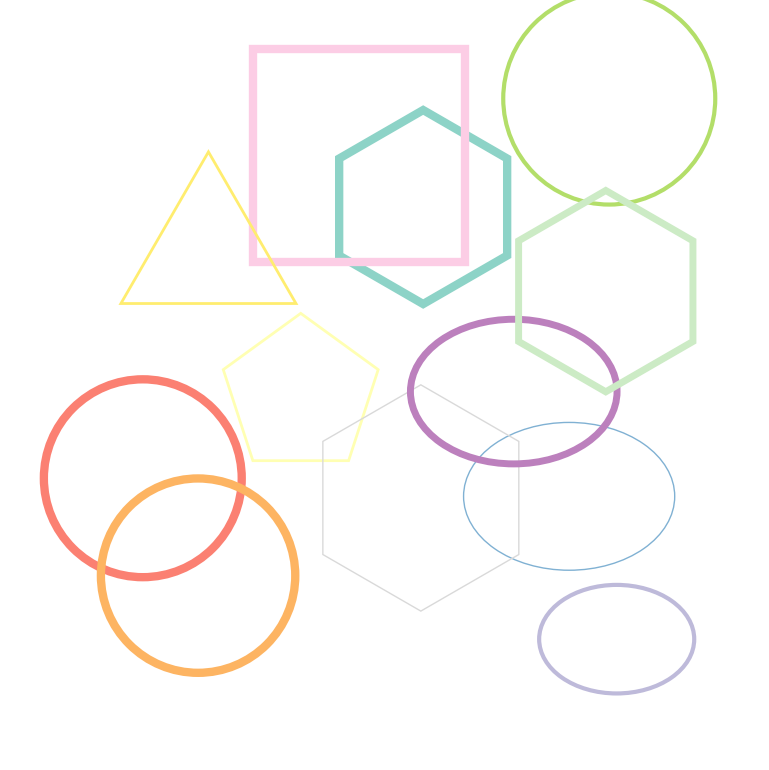[{"shape": "hexagon", "thickness": 3, "radius": 0.63, "center": [0.55, 0.731]}, {"shape": "pentagon", "thickness": 1, "radius": 0.53, "center": [0.391, 0.487]}, {"shape": "oval", "thickness": 1.5, "radius": 0.5, "center": [0.801, 0.17]}, {"shape": "circle", "thickness": 3, "radius": 0.64, "center": [0.185, 0.379]}, {"shape": "oval", "thickness": 0.5, "radius": 0.69, "center": [0.739, 0.355]}, {"shape": "circle", "thickness": 3, "radius": 0.63, "center": [0.257, 0.252]}, {"shape": "circle", "thickness": 1.5, "radius": 0.69, "center": [0.791, 0.872]}, {"shape": "square", "thickness": 3, "radius": 0.69, "center": [0.466, 0.798]}, {"shape": "hexagon", "thickness": 0.5, "radius": 0.73, "center": [0.547, 0.353]}, {"shape": "oval", "thickness": 2.5, "radius": 0.67, "center": [0.667, 0.491]}, {"shape": "hexagon", "thickness": 2.5, "radius": 0.65, "center": [0.787, 0.622]}, {"shape": "triangle", "thickness": 1, "radius": 0.66, "center": [0.271, 0.671]}]